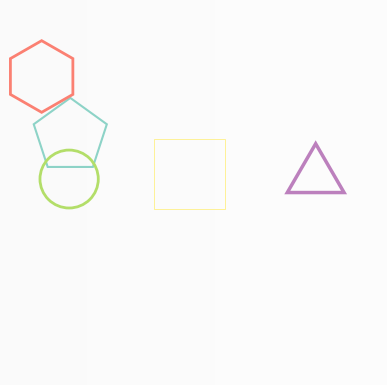[{"shape": "pentagon", "thickness": 1.5, "radius": 0.5, "center": [0.181, 0.647]}, {"shape": "hexagon", "thickness": 2, "radius": 0.47, "center": [0.107, 0.801]}, {"shape": "circle", "thickness": 2, "radius": 0.38, "center": [0.178, 0.535]}, {"shape": "triangle", "thickness": 2.5, "radius": 0.42, "center": [0.815, 0.542]}, {"shape": "square", "thickness": 0.5, "radius": 0.46, "center": [0.489, 0.548]}]